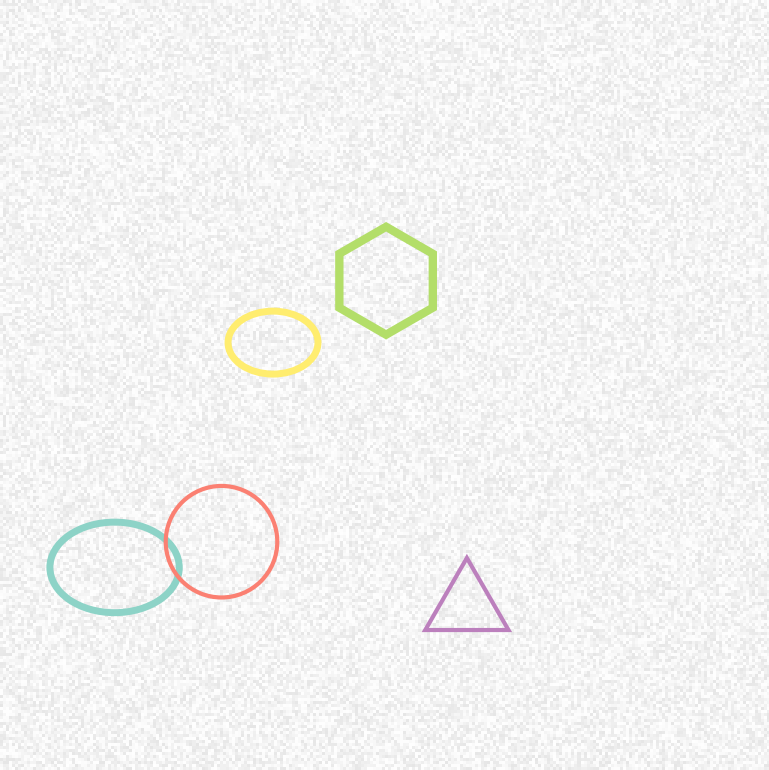[{"shape": "oval", "thickness": 2.5, "radius": 0.42, "center": [0.149, 0.263]}, {"shape": "circle", "thickness": 1.5, "radius": 0.36, "center": [0.288, 0.296]}, {"shape": "hexagon", "thickness": 3, "radius": 0.35, "center": [0.501, 0.635]}, {"shape": "triangle", "thickness": 1.5, "radius": 0.31, "center": [0.606, 0.213]}, {"shape": "oval", "thickness": 2.5, "radius": 0.29, "center": [0.355, 0.555]}]